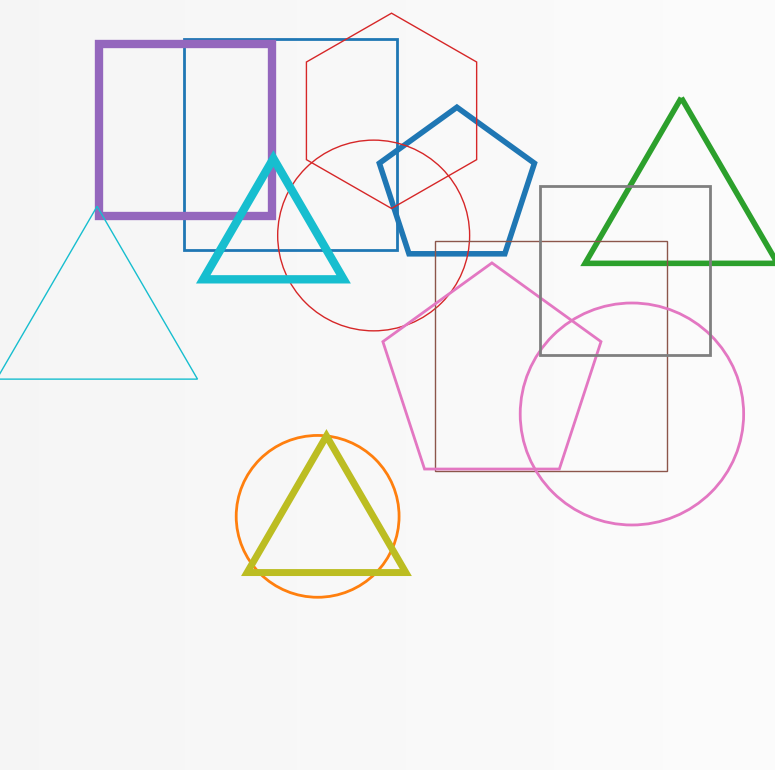[{"shape": "pentagon", "thickness": 2, "radius": 0.53, "center": [0.59, 0.755]}, {"shape": "square", "thickness": 1, "radius": 0.69, "center": [0.375, 0.812]}, {"shape": "circle", "thickness": 1, "radius": 0.53, "center": [0.41, 0.329]}, {"shape": "triangle", "thickness": 2, "radius": 0.72, "center": [0.879, 0.73]}, {"shape": "hexagon", "thickness": 0.5, "radius": 0.63, "center": [0.505, 0.856]}, {"shape": "circle", "thickness": 0.5, "radius": 0.62, "center": [0.482, 0.694]}, {"shape": "square", "thickness": 3, "radius": 0.56, "center": [0.239, 0.831]}, {"shape": "square", "thickness": 0.5, "radius": 0.75, "center": [0.711, 0.537]}, {"shape": "pentagon", "thickness": 1, "radius": 0.74, "center": [0.635, 0.511]}, {"shape": "circle", "thickness": 1, "radius": 0.72, "center": [0.815, 0.462]}, {"shape": "square", "thickness": 1, "radius": 0.55, "center": [0.807, 0.648]}, {"shape": "triangle", "thickness": 2.5, "radius": 0.59, "center": [0.421, 0.316]}, {"shape": "triangle", "thickness": 0.5, "radius": 0.75, "center": [0.125, 0.582]}, {"shape": "triangle", "thickness": 3, "radius": 0.52, "center": [0.353, 0.69]}]